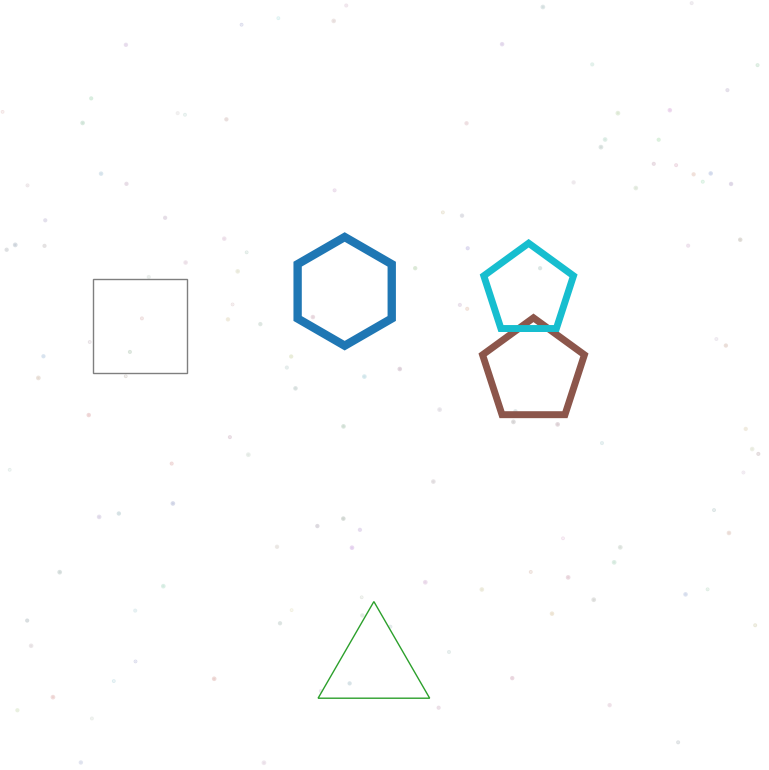[{"shape": "hexagon", "thickness": 3, "radius": 0.35, "center": [0.448, 0.622]}, {"shape": "triangle", "thickness": 0.5, "radius": 0.42, "center": [0.486, 0.135]}, {"shape": "pentagon", "thickness": 2.5, "radius": 0.35, "center": [0.693, 0.518]}, {"shape": "square", "thickness": 0.5, "radius": 0.3, "center": [0.182, 0.577]}, {"shape": "pentagon", "thickness": 2.5, "radius": 0.31, "center": [0.687, 0.623]}]